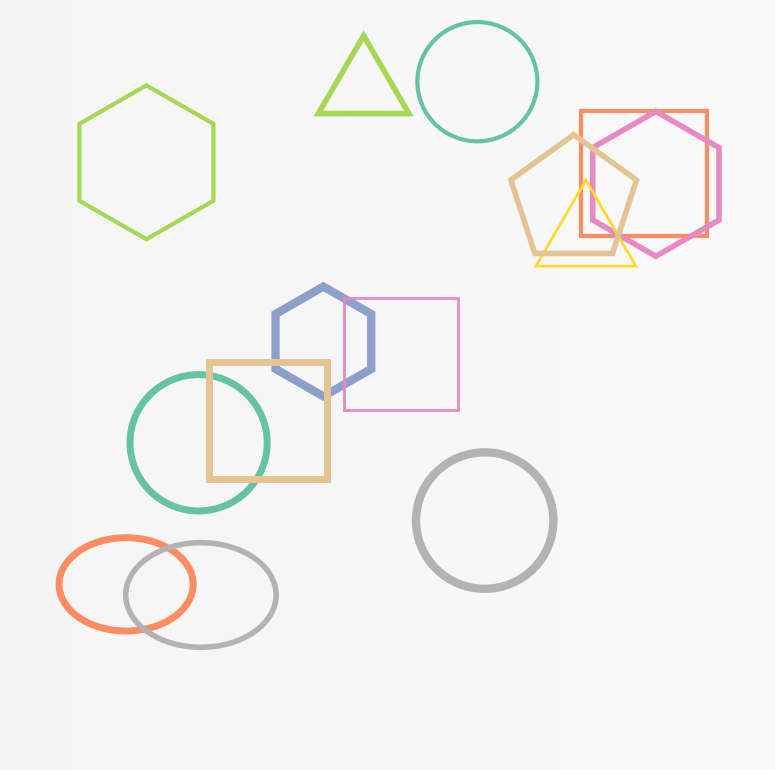[{"shape": "circle", "thickness": 2.5, "radius": 0.44, "center": [0.256, 0.425]}, {"shape": "circle", "thickness": 1.5, "radius": 0.39, "center": [0.616, 0.894]}, {"shape": "oval", "thickness": 2.5, "radius": 0.43, "center": [0.163, 0.241]}, {"shape": "square", "thickness": 1.5, "radius": 0.41, "center": [0.831, 0.774]}, {"shape": "hexagon", "thickness": 3, "radius": 0.36, "center": [0.417, 0.557]}, {"shape": "hexagon", "thickness": 2, "radius": 0.47, "center": [0.846, 0.761]}, {"shape": "square", "thickness": 1, "radius": 0.37, "center": [0.517, 0.54]}, {"shape": "triangle", "thickness": 2, "radius": 0.34, "center": [0.469, 0.886]}, {"shape": "hexagon", "thickness": 1.5, "radius": 0.5, "center": [0.189, 0.789]}, {"shape": "triangle", "thickness": 1, "radius": 0.37, "center": [0.756, 0.692]}, {"shape": "pentagon", "thickness": 2, "radius": 0.43, "center": [0.74, 0.74]}, {"shape": "square", "thickness": 2.5, "radius": 0.38, "center": [0.346, 0.454]}, {"shape": "oval", "thickness": 2, "radius": 0.49, "center": [0.259, 0.227]}, {"shape": "circle", "thickness": 3, "radius": 0.44, "center": [0.625, 0.324]}]